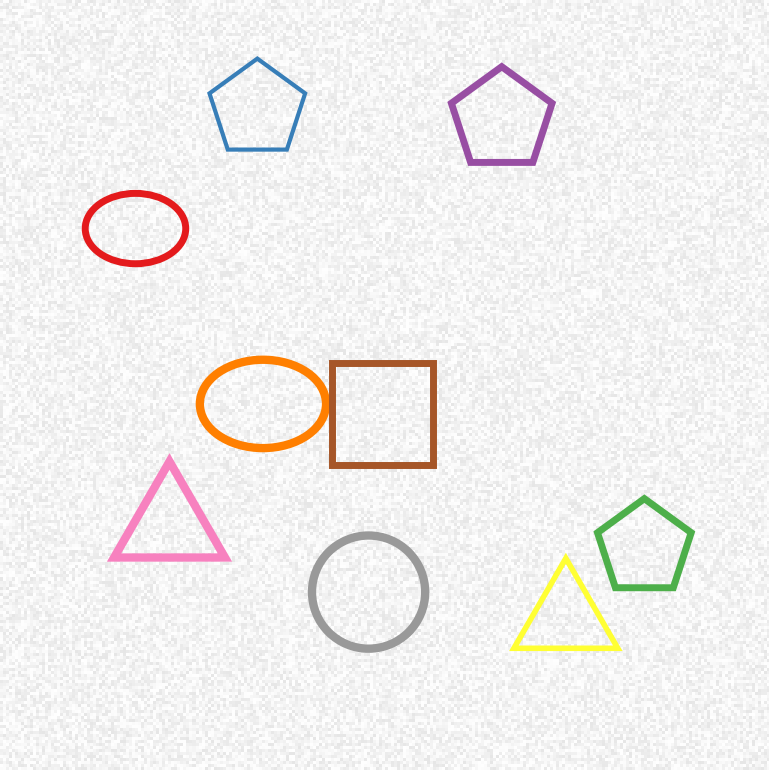[{"shape": "oval", "thickness": 2.5, "radius": 0.33, "center": [0.176, 0.703]}, {"shape": "pentagon", "thickness": 1.5, "radius": 0.33, "center": [0.334, 0.859]}, {"shape": "pentagon", "thickness": 2.5, "radius": 0.32, "center": [0.837, 0.288]}, {"shape": "pentagon", "thickness": 2.5, "radius": 0.34, "center": [0.652, 0.845]}, {"shape": "oval", "thickness": 3, "radius": 0.41, "center": [0.341, 0.475]}, {"shape": "triangle", "thickness": 2, "radius": 0.39, "center": [0.735, 0.197]}, {"shape": "square", "thickness": 2.5, "radius": 0.33, "center": [0.497, 0.462]}, {"shape": "triangle", "thickness": 3, "radius": 0.42, "center": [0.22, 0.318]}, {"shape": "circle", "thickness": 3, "radius": 0.37, "center": [0.479, 0.231]}]